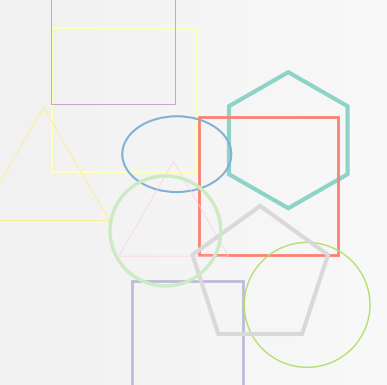[{"shape": "hexagon", "thickness": 3, "radius": 0.88, "center": [0.744, 0.636]}, {"shape": "square", "thickness": 1.5, "radius": 0.94, "center": [0.321, 0.74]}, {"shape": "square", "thickness": 2, "radius": 0.72, "center": [0.485, 0.127]}, {"shape": "square", "thickness": 2, "radius": 0.89, "center": [0.693, 0.517]}, {"shape": "oval", "thickness": 1.5, "radius": 0.7, "center": [0.456, 0.6]}, {"shape": "circle", "thickness": 1, "radius": 0.81, "center": [0.793, 0.208]}, {"shape": "triangle", "thickness": 0.5, "radius": 0.82, "center": [0.448, 0.416]}, {"shape": "pentagon", "thickness": 3, "radius": 0.92, "center": [0.672, 0.281]}, {"shape": "square", "thickness": 0.5, "radius": 0.8, "center": [0.293, 0.89]}, {"shape": "circle", "thickness": 2.5, "radius": 0.71, "center": [0.427, 0.4]}, {"shape": "triangle", "thickness": 0.5, "radius": 0.98, "center": [0.112, 0.525]}]